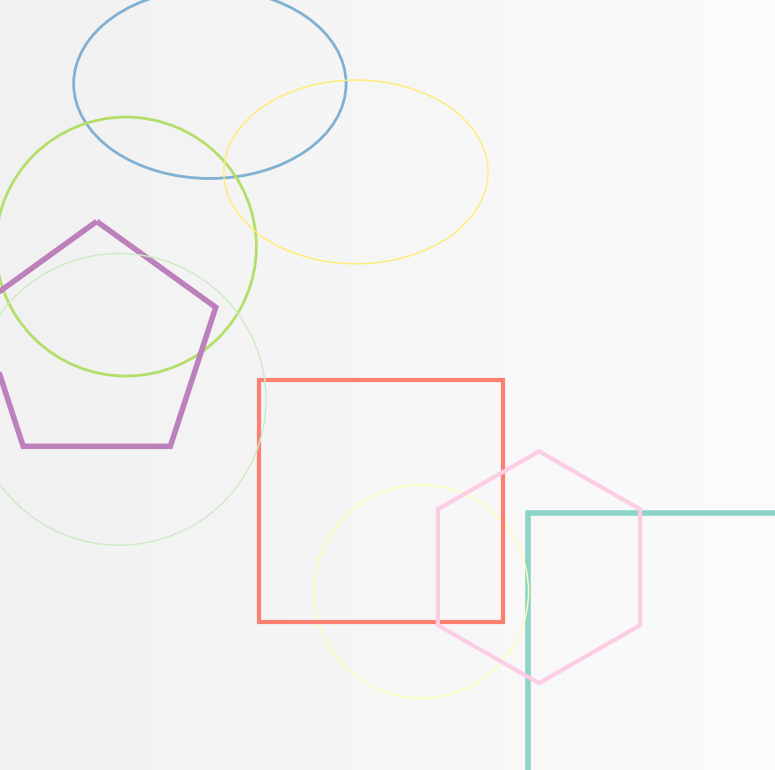[{"shape": "square", "thickness": 2, "radius": 0.89, "center": [0.859, 0.157]}, {"shape": "circle", "thickness": 0.5, "radius": 0.69, "center": [0.544, 0.232]}, {"shape": "square", "thickness": 1.5, "radius": 0.79, "center": [0.491, 0.349]}, {"shape": "oval", "thickness": 1, "radius": 0.88, "center": [0.271, 0.891]}, {"shape": "circle", "thickness": 1, "radius": 0.84, "center": [0.163, 0.68]}, {"shape": "hexagon", "thickness": 1.5, "radius": 0.75, "center": [0.695, 0.263]}, {"shape": "pentagon", "thickness": 2, "radius": 0.81, "center": [0.125, 0.551]}, {"shape": "circle", "thickness": 0.5, "radius": 0.95, "center": [0.154, 0.481]}, {"shape": "oval", "thickness": 0.5, "radius": 0.85, "center": [0.459, 0.777]}]